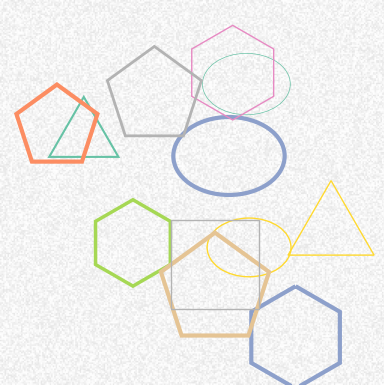[{"shape": "triangle", "thickness": 1.5, "radius": 0.52, "center": [0.218, 0.644]}, {"shape": "oval", "thickness": 0.5, "radius": 0.57, "center": [0.64, 0.782]}, {"shape": "pentagon", "thickness": 3, "radius": 0.55, "center": [0.148, 0.67]}, {"shape": "oval", "thickness": 3, "radius": 0.72, "center": [0.595, 0.595]}, {"shape": "hexagon", "thickness": 3, "radius": 0.66, "center": [0.768, 0.124]}, {"shape": "hexagon", "thickness": 1, "radius": 0.61, "center": [0.604, 0.811]}, {"shape": "hexagon", "thickness": 2.5, "radius": 0.56, "center": [0.345, 0.369]}, {"shape": "triangle", "thickness": 1, "radius": 0.64, "center": [0.86, 0.402]}, {"shape": "oval", "thickness": 1, "radius": 0.54, "center": [0.647, 0.357]}, {"shape": "pentagon", "thickness": 3, "radius": 0.74, "center": [0.558, 0.248]}, {"shape": "square", "thickness": 1, "radius": 0.57, "center": [0.558, 0.313]}, {"shape": "pentagon", "thickness": 2, "radius": 0.64, "center": [0.401, 0.751]}]